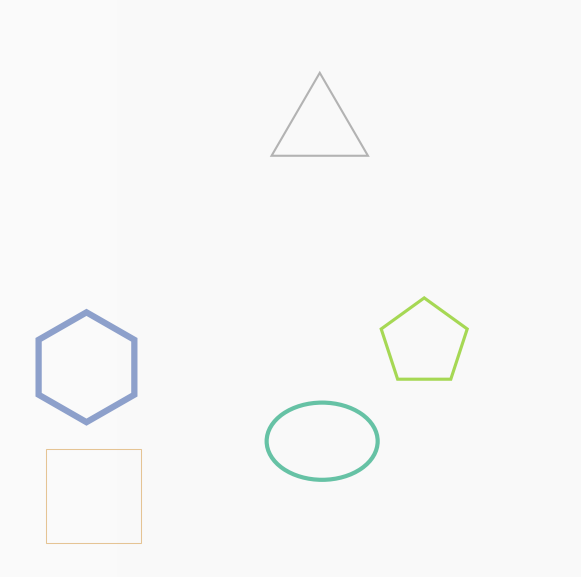[{"shape": "oval", "thickness": 2, "radius": 0.48, "center": [0.554, 0.235]}, {"shape": "hexagon", "thickness": 3, "radius": 0.48, "center": [0.149, 0.363]}, {"shape": "pentagon", "thickness": 1.5, "radius": 0.39, "center": [0.73, 0.405]}, {"shape": "square", "thickness": 0.5, "radius": 0.41, "center": [0.161, 0.14]}, {"shape": "triangle", "thickness": 1, "radius": 0.48, "center": [0.55, 0.777]}]